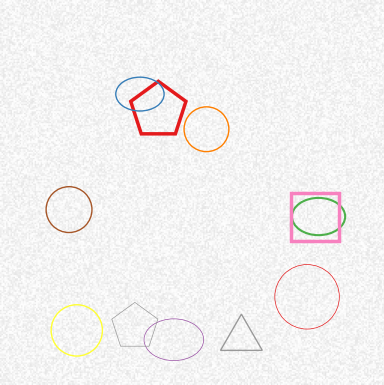[{"shape": "pentagon", "thickness": 2.5, "radius": 0.38, "center": [0.411, 0.713]}, {"shape": "circle", "thickness": 0.5, "radius": 0.42, "center": [0.798, 0.229]}, {"shape": "oval", "thickness": 1, "radius": 0.31, "center": [0.363, 0.756]}, {"shape": "oval", "thickness": 1.5, "radius": 0.35, "center": [0.827, 0.438]}, {"shape": "oval", "thickness": 0.5, "radius": 0.39, "center": [0.452, 0.118]}, {"shape": "circle", "thickness": 1, "radius": 0.29, "center": [0.536, 0.664]}, {"shape": "circle", "thickness": 1, "radius": 0.33, "center": [0.199, 0.142]}, {"shape": "circle", "thickness": 1, "radius": 0.3, "center": [0.179, 0.456]}, {"shape": "square", "thickness": 2.5, "radius": 0.31, "center": [0.818, 0.437]}, {"shape": "triangle", "thickness": 1, "radius": 0.31, "center": [0.627, 0.121]}, {"shape": "pentagon", "thickness": 0.5, "radius": 0.31, "center": [0.35, 0.152]}]